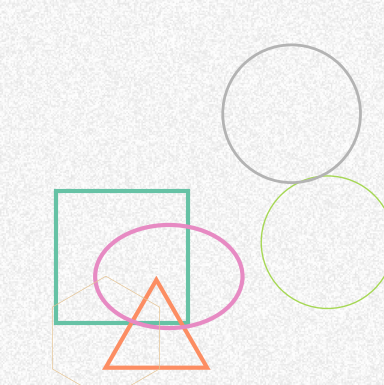[{"shape": "square", "thickness": 3, "radius": 0.86, "center": [0.317, 0.332]}, {"shape": "triangle", "thickness": 3, "radius": 0.76, "center": [0.406, 0.121]}, {"shape": "oval", "thickness": 3, "radius": 0.96, "center": [0.439, 0.282]}, {"shape": "circle", "thickness": 1, "radius": 0.86, "center": [0.851, 0.371]}, {"shape": "hexagon", "thickness": 0.5, "radius": 0.8, "center": [0.275, 0.122]}, {"shape": "circle", "thickness": 2, "radius": 0.89, "center": [0.757, 0.705]}]